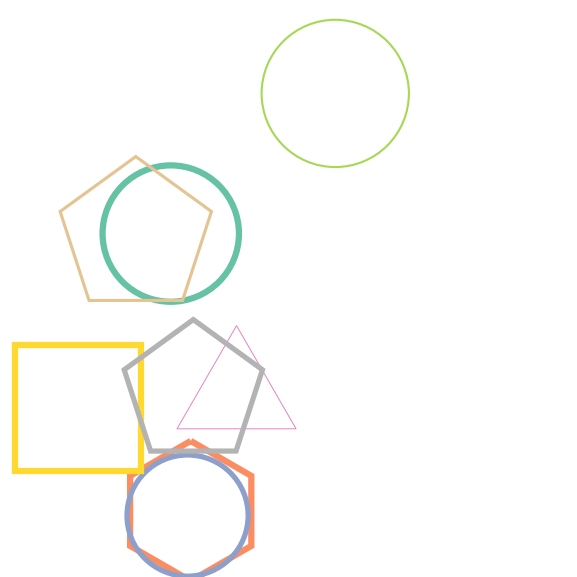[{"shape": "circle", "thickness": 3, "radius": 0.59, "center": [0.296, 0.595]}, {"shape": "hexagon", "thickness": 3, "radius": 0.61, "center": [0.33, 0.114]}, {"shape": "circle", "thickness": 2.5, "radius": 0.52, "center": [0.325, 0.106]}, {"shape": "triangle", "thickness": 0.5, "radius": 0.6, "center": [0.41, 0.316]}, {"shape": "circle", "thickness": 1, "radius": 0.64, "center": [0.581, 0.837]}, {"shape": "square", "thickness": 3, "radius": 0.55, "center": [0.135, 0.293]}, {"shape": "pentagon", "thickness": 1.5, "radius": 0.69, "center": [0.235, 0.59]}, {"shape": "pentagon", "thickness": 2.5, "radius": 0.63, "center": [0.335, 0.32]}]